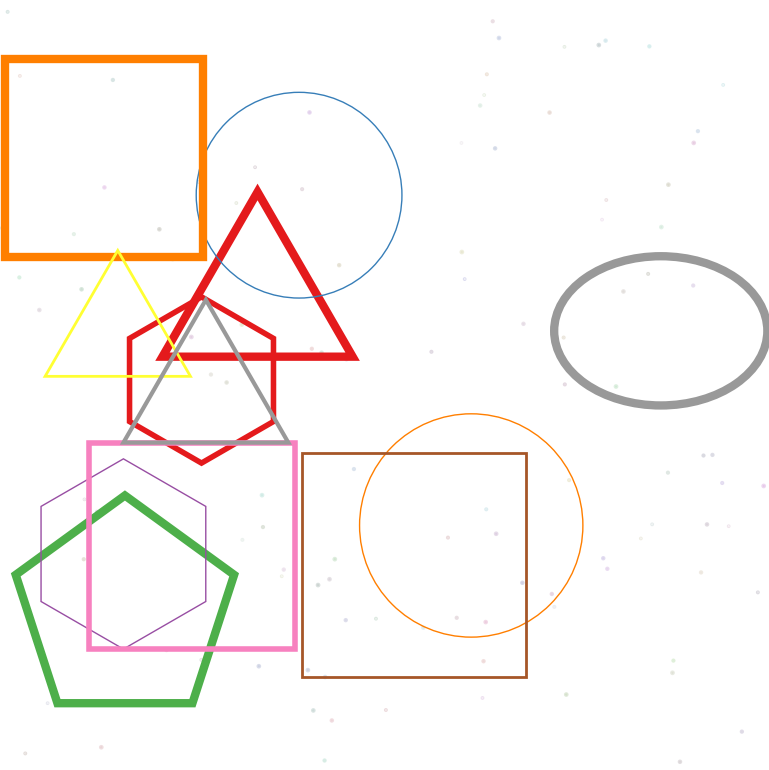[{"shape": "triangle", "thickness": 3, "radius": 0.71, "center": [0.334, 0.608]}, {"shape": "hexagon", "thickness": 2, "radius": 0.54, "center": [0.262, 0.507]}, {"shape": "circle", "thickness": 0.5, "radius": 0.67, "center": [0.388, 0.747]}, {"shape": "pentagon", "thickness": 3, "radius": 0.75, "center": [0.162, 0.207]}, {"shape": "hexagon", "thickness": 0.5, "radius": 0.62, "center": [0.16, 0.281]}, {"shape": "circle", "thickness": 0.5, "radius": 0.73, "center": [0.612, 0.318]}, {"shape": "square", "thickness": 3, "radius": 0.64, "center": [0.135, 0.795]}, {"shape": "triangle", "thickness": 1, "radius": 0.54, "center": [0.153, 0.566]}, {"shape": "square", "thickness": 1, "radius": 0.73, "center": [0.538, 0.266]}, {"shape": "square", "thickness": 2, "radius": 0.67, "center": [0.249, 0.291]}, {"shape": "oval", "thickness": 3, "radius": 0.69, "center": [0.858, 0.57]}, {"shape": "triangle", "thickness": 1.5, "radius": 0.62, "center": [0.267, 0.487]}]